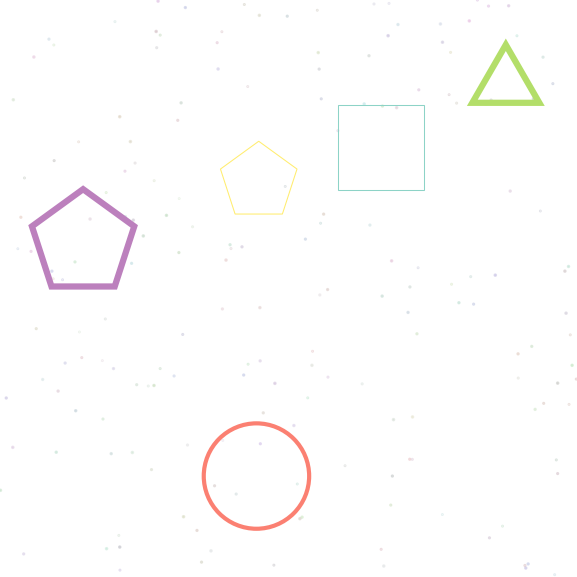[{"shape": "square", "thickness": 0.5, "radius": 0.37, "center": [0.659, 0.743]}, {"shape": "circle", "thickness": 2, "radius": 0.46, "center": [0.444, 0.175]}, {"shape": "triangle", "thickness": 3, "radius": 0.33, "center": [0.876, 0.855]}, {"shape": "pentagon", "thickness": 3, "radius": 0.47, "center": [0.144, 0.578]}, {"shape": "pentagon", "thickness": 0.5, "radius": 0.35, "center": [0.448, 0.685]}]